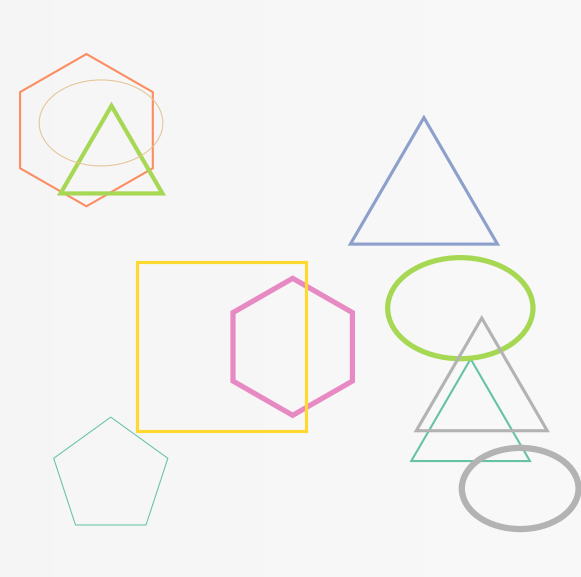[{"shape": "pentagon", "thickness": 0.5, "radius": 0.52, "center": [0.191, 0.174]}, {"shape": "triangle", "thickness": 1, "radius": 0.59, "center": [0.81, 0.26]}, {"shape": "hexagon", "thickness": 1, "radius": 0.66, "center": [0.149, 0.774]}, {"shape": "triangle", "thickness": 1.5, "radius": 0.73, "center": [0.729, 0.649]}, {"shape": "hexagon", "thickness": 2.5, "radius": 0.59, "center": [0.504, 0.399]}, {"shape": "oval", "thickness": 2.5, "radius": 0.62, "center": [0.792, 0.466]}, {"shape": "triangle", "thickness": 2, "radius": 0.51, "center": [0.192, 0.715]}, {"shape": "square", "thickness": 1.5, "radius": 0.73, "center": [0.381, 0.399]}, {"shape": "oval", "thickness": 0.5, "radius": 0.53, "center": [0.174, 0.786]}, {"shape": "oval", "thickness": 3, "radius": 0.5, "center": [0.895, 0.153]}, {"shape": "triangle", "thickness": 1.5, "radius": 0.65, "center": [0.829, 0.318]}]